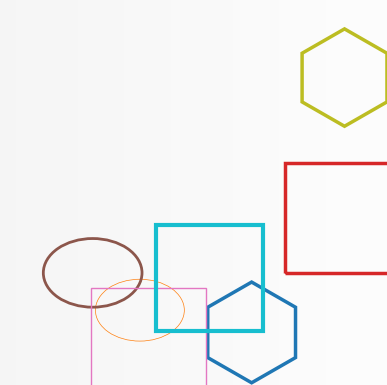[{"shape": "hexagon", "thickness": 2.5, "radius": 0.65, "center": [0.649, 0.137]}, {"shape": "oval", "thickness": 0.5, "radius": 0.57, "center": [0.361, 0.194]}, {"shape": "square", "thickness": 2.5, "radius": 0.72, "center": [0.878, 0.434]}, {"shape": "oval", "thickness": 2, "radius": 0.64, "center": [0.239, 0.291]}, {"shape": "square", "thickness": 1, "radius": 0.74, "center": [0.383, 0.103]}, {"shape": "hexagon", "thickness": 2.5, "radius": 0.63, "center": [0.889, 0.799]}, {"shape": "square", "thickness": 3, "radius": 0.69, "center": [0.541, 0.279]}]